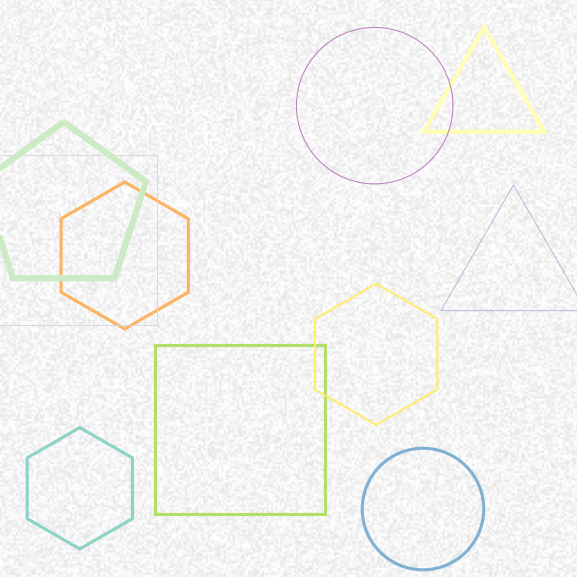[{"shape": "hexagon", "thickness": 1.5, "radius": 0.53, "center": [0.138, 0.154]}, {"shape": "triangle", "thickness": 2, "radius": 0.6, "center": [0.838, 0.831]}, {"shape": "triangle", "thickness": 0.5, "radius": 0.73, "center": [0.889, 0.534]}, {"shape": "circle", "thickness": 1.5, "radius": 0.53, "center": [0.732, 0.118]}, {"shape": "hexagon", "thickness": 1.5, "radius": 0.64, "center": [0.216, 0.557]}, {"shape": "square", "thickness": 1.5, "radius": 0.73, "center": [0.415, 0.256]}, {"shape": "square", "thickness": 0.5, "radius": 0.73, "center": [0.124, 0.584]}, {"shape": "circle", "thickness": 0.5, "radius": 0.68, "center": [0.649, 0.816]}, {"shape": "pentagon", "thickness": 3, "radius": 0.75, "center": [0.11, 0.638]}, {"shape": "hexagon", "thickness": 1, "radius": 0.61, "center": [0.651, 0.386]}]